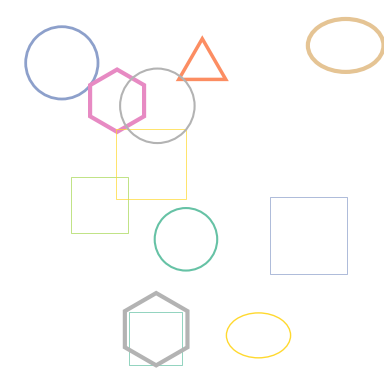[{"shape": "circle", "thickness": 1.5, "radius": 0.41, "center": [0.483, 0.378]}, {"shape": "square", "thickness": 0.5, "radius": 0.35, "center": [0.405, 0.12]}, {"shape": "triangle", "thickness": 2.5, "radius": 0.35, "center": [0.525, 0.829]}, {"shape": "square", "thickness": 0.5, "radius": 0.5, "center": [0.801, 0.387]}, {"shape": "circle", "thickness": 2, "radius": 0.47, "center": [0.161, 0.837]}, {"shape": "hexagon", "thickness": 3, "radius": 0.4, "center": [0.304, 0.738]}, {"shape": "square", "thickness": 0.5, "radius": 0.37, "center": [0.259, 0.468]}, {"shape": "square", "thickness": 0.5, "radius": 0.46, "center": [0.393, 0.573]}, {"shape": "oval", "thickness": 1, "radius": 0.42, "center": [0.671, 0.129]}, {"shape": "oval", "thickness": 3, "radius": 0.49, "center": [0.898, 0.882]}, {"shape": "circle", "thickness": 1.5, "radius": 0.48, "center": [0.409, 0.725]}, {"shape": "hexagon", "thickness": 3, "radius": 0.47, "center": [0.406, 0.145]}]